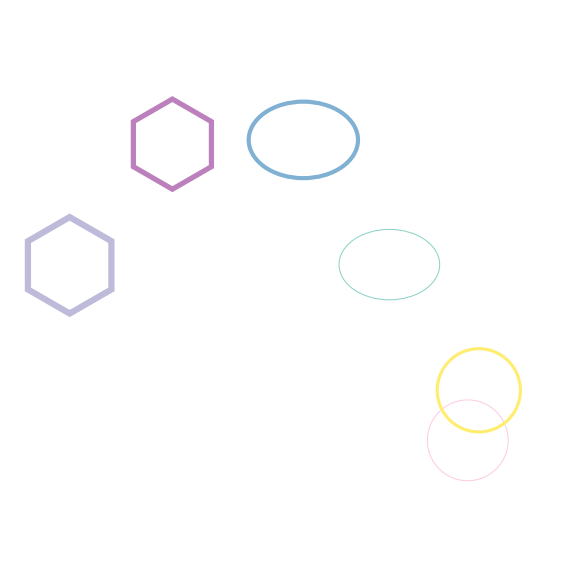[{"shape": "oval", "thickness": 0.5, "radius": 0.44, "center": [0.674, 0.541]}, {"shape": "hexagon", "thickness": 3, "radius": 0.42, "center": [0.121, 0.54]}, {"shape": "oval", "thickness": 2, "radius": 0.47, "center": [0.525, 0.757]}, {"shape": "circle", "thickness": 0.5, "radius": 0.35, "center": [0.81, 0.237]}, {"shape": "hexagon", "thickness": 2.5, "radius": 0.39, "center": [0.299, 0.75]}, {"shape": "circle", "thickness": 1.5, "radius": 0.36, "center": [0.829, 0.323]}]